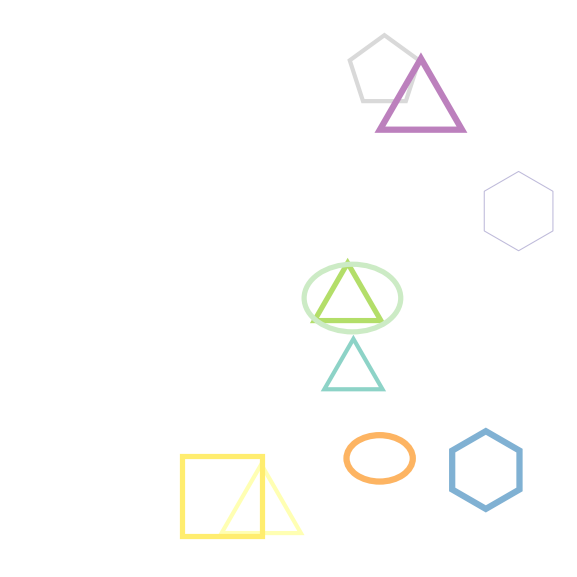[{"shape": "triangle", "thickness": 2, "radius": 0.29, "center": [0.612, 0.354]}, {"shape": "triangle", "thickness": 2, "radius": 0.4, "center": [0.452, 0.116]}, {"shape": "hexagon", "thickness": 0.5, "radius": 0.34, "center": [0.898, 0.634]}, {"shape": "hexagon", "thickness": 3, "radius": 0.34, "center": [0.841, 0.185]}, {"shape": "oval", "thickness": 3, "radius": 0.29, "center": [0.657, 0.205]}, {"shape": "triangle", "thickness": 2.5, "radius": 0.33, "center": [0.602, 0.477]}, {"shape": "pentagon", "thickness": 2, "radius": 0.32, "center": [0.666, 0.875]}, {"shape": "triangle", "thickness": 3, "radius": 0.41, "center": [0.729, 0.816]}, {"shape": "oval", "thickness": 2.5, "radius": 0.42, "center": [0.61, 0.483]}, {"shape": "square", "thickness": 2.5, "radius": 0.35, "center": [0.385, 0.14]}]